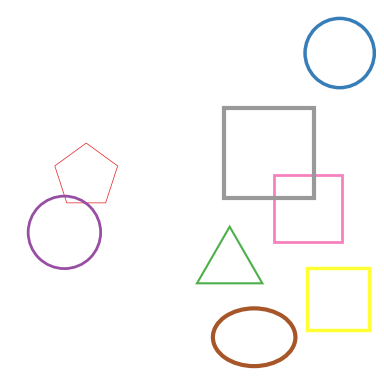[{"shape": "pentagon", "thickness": 0.5, "radius": 0.43, "center": [0.224, 0.543]}, {"shape": "circle", "thickness": 2.5, "radius": 0.45, "center": [0.882, 0.862]}, {"shape": "triangle", "thickness": 1.5, "radius": 0.49, "center": [0.597, 0.313]}, {"shape": "circle", "thickness": 2, "radius": 0.47, "center": [0.167, 0.396]}, {"shape": "square", "thickness": 2.5, "radius": 0.4, "center": [0.878, 0.223]}, {"shape": "oval", "thickness": 3, "radius": 0.54, "center": [0.66, 0.124]}, {"shape": "square", "thickness": 2, "radius": 0.44, "center": [0.799, 0.459]}, {"shape": "square", "thickness": 3, "radius": 0.59, "center": [0.698, 0.602]}]